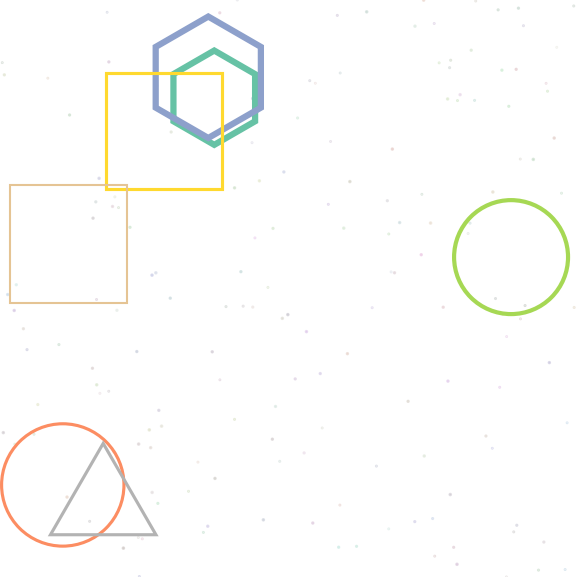[{"shape": "hexagon", "thickness": 3, "radius": 0.41, "center": [0.371, 0.83]}, {"shape": "circle", "thickness": 1.5, "radius": 0.53, "center": [0.109, 0.159]}, {"shape": "hexagon", "thickness": 3, "radius": 0.53, "center": [0.361, 0.865]}, {"shape": "circle", "thickness": 2, "radius": 0.49, "center": [0.885, 0.554]}, {"shape": "square", "thickness": 1.5, "radius": 0.5, "center": [0.283, 0.772]}, {"shape": "square", "thickness": 1, "radius": 0.51, "center": [0.119, 0.577]}, {"shape": "triangle", "thickness": 1.5, "radius": 0.53, "center": [0.179, 0.126]}]